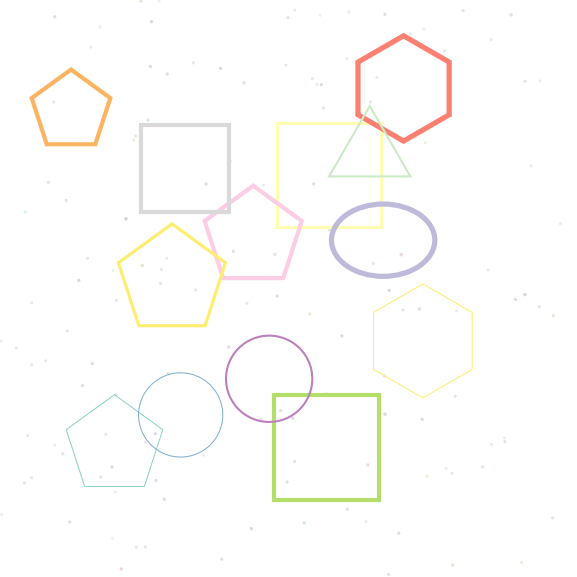[{"shape": "pentagon", "thickness": 0.5, "radius": 0.44, "center": [0.198, 0.228]}, {"shape": "square", "thickness": 1.5, "radius": 0.45, "center": [0.569, 0.696]}, {"shape": "oval", "thickness": 2.5, "radius": 0.45, "center": [0.663, 0.583]}, {"shape": "hexagon", "thickness": 2.5, "radius": 0.46, "center": [0.699, 0.846]}, {"shape": "circle", "thickness": 0.5, "radius": 0.36, "center": [0.313, 0.281]}, {"shape": "pentagon", "thickness": 2, "radius": 0.36, "center": [0.123, 0.807]}, {"shape": "square", "thickness": 2, "radius": 0.45, "center": [0.565, 0.224]}, {"shape": "pentagon", "thickness": 2, "radius": 0.44, "center": [0.438, 0.589]}, {"shape": "square", "thickness": 2, "radius": 0.38, "center": [0.32, 0.707]}, {"shape": "circle", "thickness": 1, "radius": 0.37, "center": [0.466, 0.343]}, {"shape": "triangle", "thickness": 1, "radius": 0.41, "center": [0.64, 0.734]}, {"shape": "hexagon", "thickness": 0.5, "radius": 0.49, "center": [0.732, 0.409]}, {"shape": "pentagon", "thickness": 1.5, "radius": 0.49, "center": [0.298, 0.514]}]